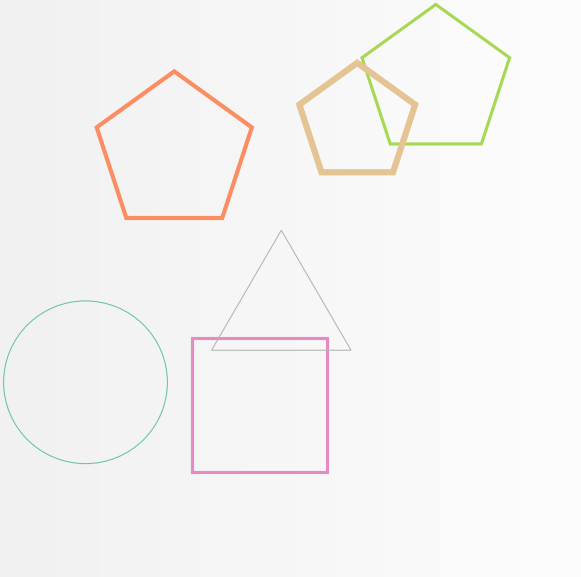[{"shape": "circle", "thickness": 0.5, "radius": 0.7, "center": [0.147, 0.337]}, {"shape": "pentagon", "thickness": 2, "radius": 0.7, "center": [0.3, 0.735]}, {"shape": "square", "thickness": 1.5, "radius": 0.58, "center": [0.446, 0.298]}, {"shape": "pentagon", "thickness": 1.5, "radius": 0.67, "center": [0.75, 0.858]}, {"shape": "pentagon", "thickness": 3, "radius": 0.52, "center": [0.615, 0.786]}, {"shape": "triangle", "thickness": 0.5, "radius": 0.69, "center": [0.484, 0.462]}]